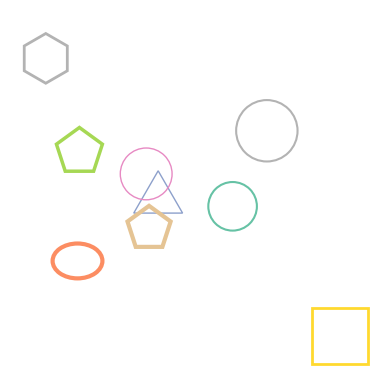[{"shape": "circle", "thickness": 1.5, "radius": 0.32, "center": [0.604, 0.464]}, {"shape": "oval", "thickness": 3, "radius": 0.32, "center": [0.201, 0.322]}, {"shape": "triangle", "thickness": 1, "radius": 0.37, "center": [0.411, 0.483]}, {"shape": "circle", "thickness": 1, "radius": 0.34, "center": [0.38, 0.548]}, {"shape": "pentagon", "thickness": 2.5, "radius": 0.31, "center": [0.206, 0.606]}, {"shape": "square", "thickness": 2, "radius": 0.36, "center": [0.883, 0.127]}, {"shape": "pentagon", "thickness": 3, "radius": 0.29, "center": [0.387, 0.406]}, {"shape": "hexagon", "thickness": 2, "radius": 0.32, "center": [0.119, 0.848]}, {"shape": "circle", "thickness": 1.5, "radius": 0.4, "center": [0.693, 0.66]}]